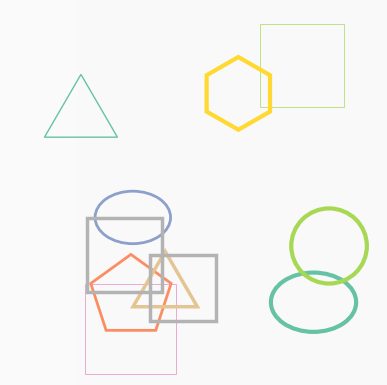[{"shape": "oval", "thickness": 3, "radius": 0.55, "center": [0.809, 0.215]}, {"shape": "triangle", "thickness": 1, "radius": 0.54, "center": [0.209, 0.698]}, {"shape": "pentagon", "thickness": 2, "radius": 0.55, "center": [0.338, 0.23]}, {"shape": "oval", "thickness": 2, "radius": 0.49, "center": [0.343, 0.435]}, {"shape": "square", "thickness": 0.5, "radius": 0.59, "center": [0.337, 0.145]}, {"shape": "square", "thickness": 0.5, "radius": 0.54, "center": [0.779, 0.831]}, {"shape": "circle", "thickness": 3, "radius": 0.49, "center": [0.849, 0.361]}, {"shape": "hexagon", "thickness": 3, "radius": 0.47, "center": [0.615, 0.757]}, {"shape": "triangle", "thickness": 2.5, "radius": 0.48, "center": [0.426, 0.251]}, {"shape": "square", "thickness": 2.5, "radius": 0.48, "center": [0.322, 0.338]}, {"shape": "square", "thickness": 2.5, "radius": 0.43, "center": [0.472, 0.253]}]